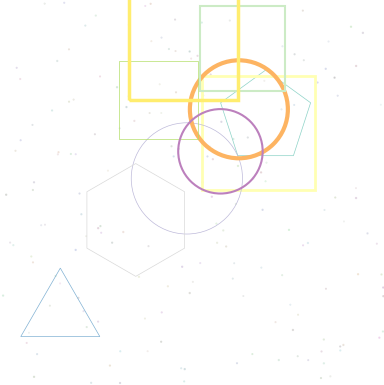[{"shape": "pentagon", "thickness": 0.5, "radius": 0.61, "center": [0.69, 0.695]}, {"shape": "square", "thickness": 2, "radius": 0.74, "center": [0.672, 0.654]}, {"shape": "circle", "thickness": 0.5, "radius": 0.72, "center": [0.485, 0.537]}, {"shape": "triangle", "thickness": 0.5, "radius": 0.59, "center": [0.157, 0.185]}, {"shape": "circle", "thickness": 3, "radius": 0.64, "center": [0.62, 0.716]}, {"shape": "square", "thickness": 0.5, "radius": 0.51, "center": [0.412, 0.74]}, {"shape": "hexagon", "thickness": 0.5, "radius": 0.73, "center": [0.353, 0.429]}, {"shape": "circle", "thickness": 1.5, "radius": 0.55, "center": [0.573, 0.607]}, {"shape": "square", "thickness": 1.5, "radius": 0.55, "center": [0.629, 0.873]}, {"shape": "square", "thickness": 2.5, "radius": 0.71, "center": [0.476, 0.881]}]